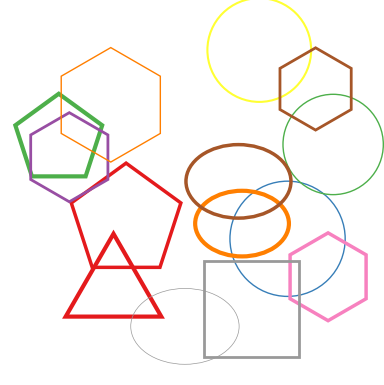[{"shape": "pentagon", "thickness": 2.5, "radius": 0.75, "center": [0.327, 0.427]}, {"shape": "triangle", "thickness": 3, "radius": 0.72, "center": [0.295, 0.249]}, {"shape": "circle", "thickness": 1, "radius": 0.75, "center": [0.747, 0.38]}, {"shape": "pentagon", "thickness": 3, "radius": 0.59, "center": [0.153, 0.638]}, {"shape": "circle", "thickness": 1, "radius": 0.65, "center": [0.865, 0.625]}, {"shape": "hexagon", "thickness": 2, "radius": 0.58, "center": [0.18, 0.592]}, {"shape": "oval", "thickness": 3, "radius": 0.61, "center": [0.629, 0.419]}, {"shape": "hexagon", "thickness": 1, "radius": 0.74, "center": [0.288, 0.728]}, {"shape": "circle", "thickness": 1.5, "radius": 0.67, "center": [0.673, 0.87]}, {"shape": "hexagon", "thickness": 2, "radius": 0.53, "center": [0.82, 0.769]}, {"shape": "oval", "thickness": 2.5, "radius": 0.68, "center": [0.619, 0.529]}, {"shape": "hexagon", "thickness": 2.5, "radius": 0.57, "center": [0.852, 0.281]}, {"shape": "oval", "thickness": 0.5, "radius": 0.7, "center": [0.48, 0.152]}, {"shape": "square", "thickness": 2, "radius": 0.62, "center": [0.653, 0.197]}]